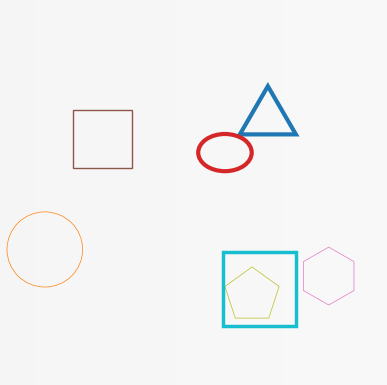[{"shape": "triangle", "thickness": 3, "radius": 0.42, "center": [0.691, 0.693]}, {"shape": "circle", "thickness": 0.5, "radius": 0.49, "center": [0.116, 0.352]}, {"shape": "oval", "thickness": 3, "radius": 0.35, "center": [0.581, 0.604]}, {"shape": "square", "thickness": 1, "radius": 0.38, "center": [0.264, 0.639]}, {"shape": "hexagon", "thickness": 0.5, "radius": 0.38, "center": [0.848, 0.283]}, {"shape": "pentagon", "thickness": 0.5, "radius": 0.37, "center": [0.65, 0.233]}, {"shape": "square", "thickness": 2.5, "radius": 0.48, "center": [0.67, 0.249]}]